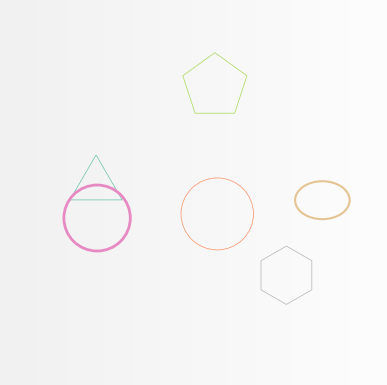[{"shape": "triangle", "thickness": 0.5, "radius": 0.39, "center": [0.248, 0.52]}, {"shape": "circle", "thickness": 0.5, "radius": 0.47, "center": [0.561, 0.444]}, {"shape": "circle", "thickness": 2, "radius": 0.43, "center": [0.251, 0.434]}, {"shape": "pentagon", "thickness": 0.5, "radius": 0.43, "center": [0.555, 0.776]}, {"shape": "oval", "thickness": 1.5, "radius": 0.35, "center": [0.832, 0.48]}, {"shape": "hexagon", "thickness": 0.5, "radius": 0.38, "center": [0.739, 0.285]}]